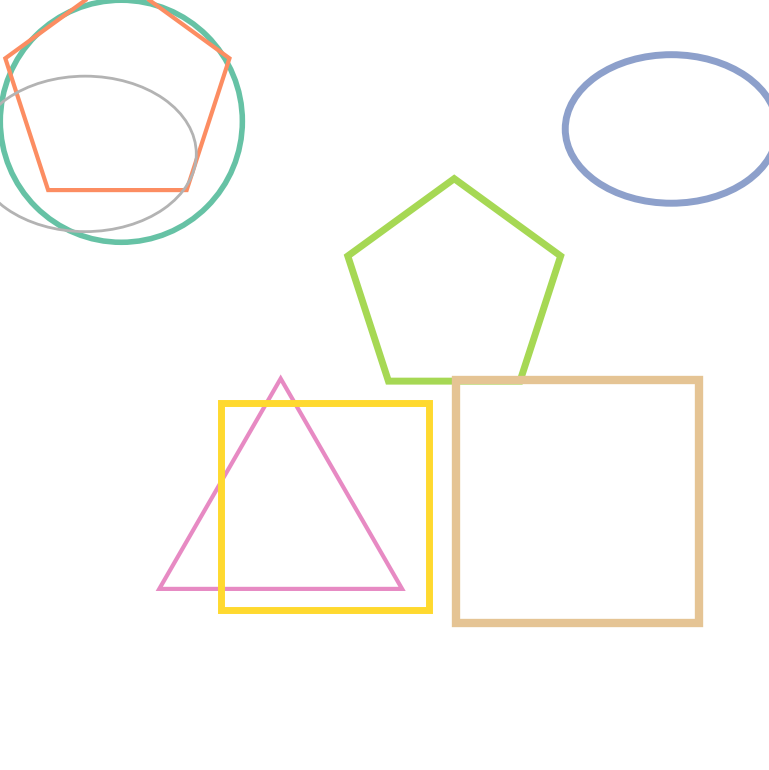[{"shape": "circle", "thickness": 2, "radius": 0.79, "center": [0.158, 0.843]}, {"shape": "pentagon", "thickness": 1.5, "radius": 0.77, "center": [0.152, 0.877]}, {"shape": "oval", "thickness": 2.5, "radius": 0.69, "center": [0.872, 0.833]}, {"shape": "triangle", "thickness": 1.5, "radius": 0.91, "center": [0.365, 0.326]}, {"shape": "pentagon", "thickness": 2.5, "radius": 0.73, "center": [0.59, 0.623]}, {"shape": "square", "thickness": 2.5, "radius": 0.67, "center": [0.422, 0.342]}, {"shape": "square", "thickness": 3, "radius": 0.79, "center": [0.75, 0.349]}, {"shape": "oval", "thickness": 1, "radius": 0.72, "center": [0.111, 0.8]}]